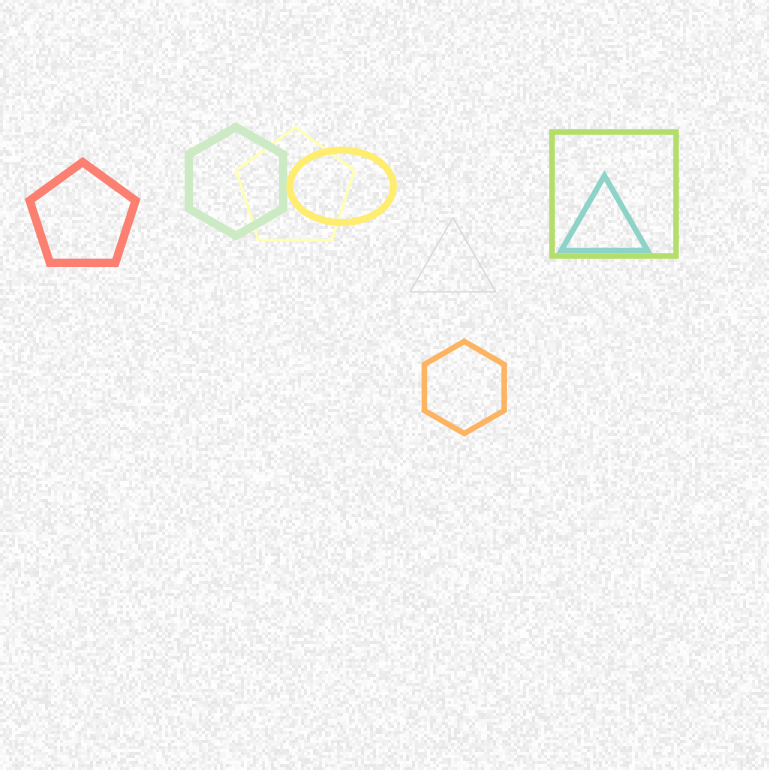[{"shape": "triangle", "thickness": 2, "radius": 0.32, "center": [0.785, 0.707]}, {"shape": "pentagon", "thickness": 1, "radius": 0.4, "center": [0.383, 0.754]}, {"shape": "pentagon", "thickness": 3, "radius": 0.36, "center": [0.107, 0.717]}, {"shape": "hexagon", "thickness": 2, "radius": 0.3, "center": [0.603, 0.497]}, {"shape": "square", "thickness": 2, "radius": 0.4, "center": [0.798, 0.748]}, {"shape": "triangle", "thickness": 0.5, "radius": 0.32, "center": [0.588, 0.653]}, {"shape": "hexagon", "thickness": 3, "radius": 0.35, "center": [0.306, 0.764]}, {"shape": "oval", "thickness": 2.5, "radius": 0.34, "center": [0.444, 0.758]}]